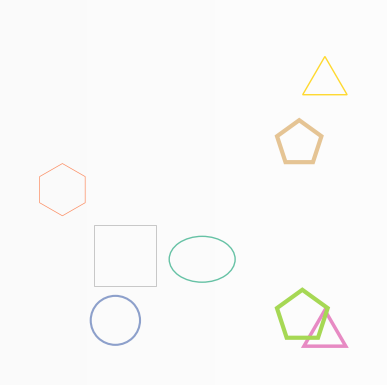[{"shape": "oval", "thickness": 1, "radius": 0.43, "center": [0.522, 0.327]}, {"shape": "hexagon", "thickness": 0.5, "radius": 0.34, "center": [0.161, 0.507]}, {"shape": "circle", "thickness": 1.5, "radius": 0.32, "center": [0.298, 0.168]}, {"shape": "triangle", "thickness": 2.5, "radius": 0.31, "center": [0.838, 0.132]}, {"shape": "pentagon", "thickness": 3, "radius": 0.34, "center": [0.78, 0.178]}, {"shape": "triangle", "thickness": 1, "radius": 0.33, "center": [0.838, 0.787]}, {"shape": "pentagon", "thickness": 3, "radius": 0.3, "center": [0.772, 0.628]}, {"shape": "square", "thickness": 0.5, "radius": 0.4, "center": [0.322, 0.337]}]